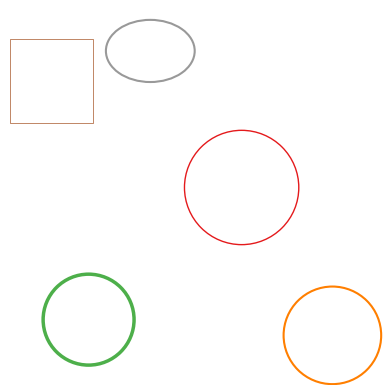[{"shape": "circle", "thickness": 1, "radius": 0.74, "center": [0.628, 0.513]}, {"shape": "circle", "thickness": 2.5, "radius": 0.59, "center": [0.23, 0.17]}, {"shape": "circle", "thickness": 1.5, "radius": 0.63, "center": [0.863, 0.129]}, {"shape": "square", "thickness": 0.5, "radius": 0.54, "center": [0.134, 0.789]}, {"shape": "oval", "thickness": 1.5, "radius": 0.58, "center": [0.39, 0.868]}]